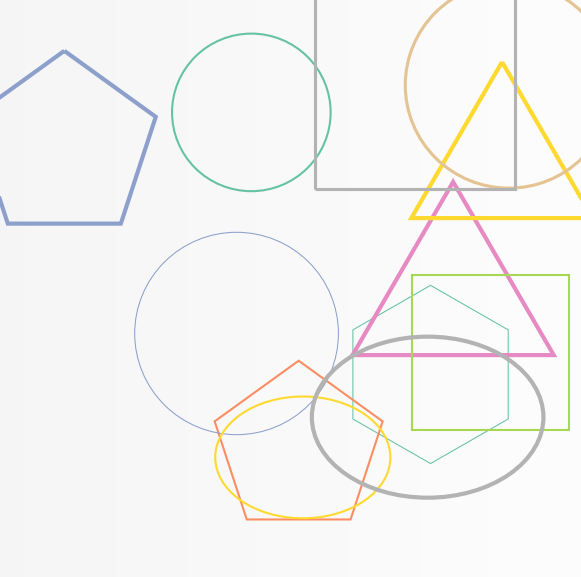[{"shape": "circle", "thickness": 1, "radius": 0.68, "center": [0.432, 0.805]}, {"shape": "hexagon", "thickness": 0.5, "radius": 0.77, "center": [0.741, 0.351]}, {"shape": "pentagon", "thickness": 1, "radius": 0.76, "center": [0.514, 0.223]}, {"shape": "pentagon", "thickness": 2, "radius": 0.83, "center": [0.111, 0.746]}, {"shape": "circle", "thickness": 0.5, "radius": 0.88, "center": [0.407, 0.422]}, {"shape": "triangle", "thickness": 2, "radius": 1.0, "center": [0.78, 0.484]}, {"shape": "square", "thickness": 1, "radius": 0.67, "center": [0.844, 0.389]}, {"shape": "triangle", "thickness": 2, "radius": 0.9, "center": [0.864, 0.712]}, {"shape": "oval", "thickness": 1, "radius": 0.75, "center": [0.521, 0.207]}, {"shape": "circle", "thickness": 1.5, "radius": 0.89, "center": [0.876, 0.852]}, {"shape": "square", "thickness": 1.5, "radius": 0.86, "center": [0.714, 0.843]}, {"shape": "oval", "thickness": 2, "radius": 1.0, "center": [0.736, 0.277]}]